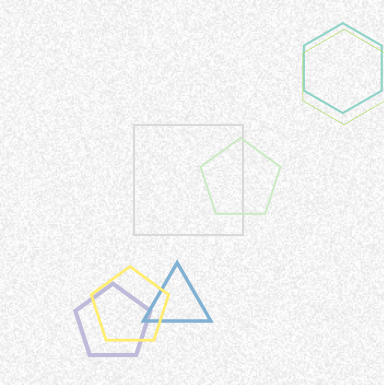[{"shape": "hexagon", "thickness": 1.5, "radius": 0.58, "center": [0.89, 0.823]}, {"shape": "pentagon", "thickness": 3, "radius": 0.51, "center": [0.293, 0.161]}, {"shape": "triangle", "thickness": 2.5, "radius": 0.5, "center": [0.46, 0.217]}, {"shape": "hexagon", "thickness": 0.5, "radius": 0.62, "center": [0.894, 0.8]}, {"shape": "square", "thickness": 1.5, "radius": 0.71, "center": [0.491, 0.532]}, {"shape": "pentagon", "thickness": 1.5, "radius": 0.55, "center": [0.625, 0.533]}, {"shape": "pentagon", "thickness": 2, "radius": 0.53, "center": [0.338, 0.202]}]